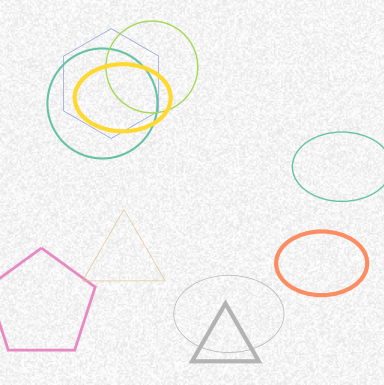[{"shape": "circle", "thickness": 1.5, "radius": 0.71, "center": [0.266, 0.731]}, {"shape": "oval", "thickness": 1, "radius": 0.64, "center": [0.888, 0.567]}, {"shape": "oval", "thickness": 3, "radius": 0.59, "center": [0.835, 0.316]}, {"shape": "hexagon", "thickness": 0.5, "radius": 0.71, "center": [0.289, 0.783]}, {"shape": "pentagon", "thickness": 2, "radius": 0.73, "center": [0.108, 0.209]}, {"shape": "circle", "thickness": 1, "radius": 0.6, "center": [0.394, 0.826]}, {"shape": "oval", "thickness": 3, "radius": 0.62, "center": [0.319, 0.746]}, {"shape": "triangle", "thickness": 0.5, "radius": 0.62, "center": [0.322, 0.332]}, {"shape": "oval", "thickness": 0.5, "radius": 0.72, "center": [0.595, 0.185]}, {"shape": "triangle", "thickness": 3, "radius": 0.5, "center": [0.586, 0.112]}]